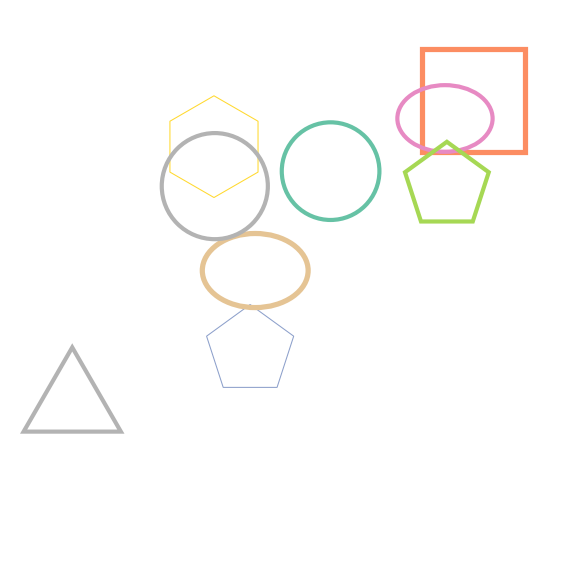[{"shape": "circle", "thickness": 2, "radius": 0.42, "center": [0.572, 0.703]}, {"shape": "square", "thickness": 2.5, "radius": 0.45, "center": [0.82, 0.825]}, {"shape": "pentagon", "thickness": 0.5, "radius": 0.4, "center": [0.433, 0.392]}, {"shape": "oval", "thickness": 2, "radius": 0.41, "center": [0.771, 0.794]}, {"shape": "pentagon", "thickness": 2, "radius": 0.38, "center": [0.774, 0.677]}, {"shape": "hexagon", "thickness": 0.5, "radius": 0.44, "center": [0.371, 0.745]}, {"shape": "oval", "thickness": 2.5, "radius": 0.46, "center": [0.442, 0.531]}, {"shape": "triangle", "thickness": 2, "radius": 0.49, "center": [0.125, 0.3]}, {"shape": "circle", "thickness": 2, "radius": 0.46, "center": [0.372, 0.677]}]